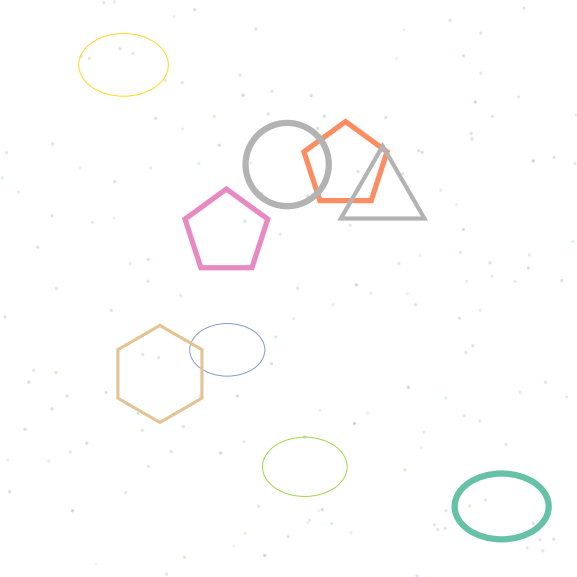[{"shape": "oval", "thickness": 3, "radius": 0.41, "center": [0.869, 0.122]}, {"shape": "pentagon", "thickness": 2.5, "radius": 0.38, "center": [0.598, 0.713]}, {"shape": "oval", "thickness": 0.5, "radius": 0.33, "center": [0.394, 0.393]}, {"shape": "pentagon", "thickness": 2.5, "radius": 0.38, "center": [0.392, 0.596]}, {"shape": "oval", "thickness": 0.5, "radius": 0.37, "center": [0.528, 0.191]}, {"shape": "oval", "thickness": 0.5, "radius": 0.39, "center": [0.214, 0.887]}, {"shape": "hexagon", "thickness": 1.5, "radius": 0.42, "center": [0.277, 0.352]}, {"shape": "triangle", "thickness": 2, "radius": 0.42, "center": [0.663, 0.663]}, {"shape": "circle", "thickness": 3, "radius": 0.36, "center": [0.497, 0.714]}]